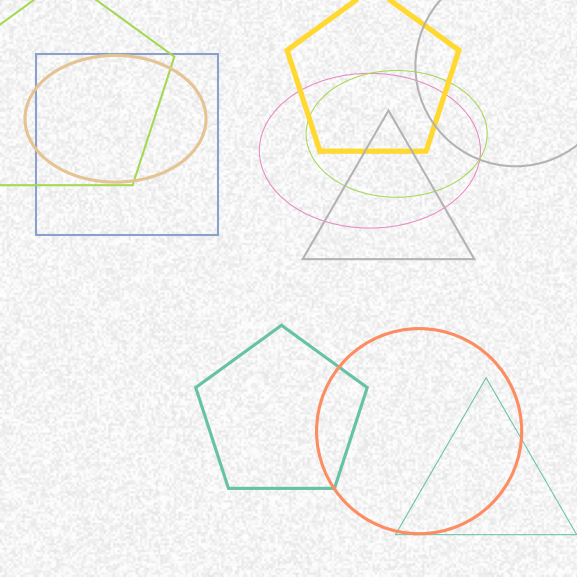[{"shape": "triangle", "thickness": 0.5, "radius": 0.91, "center": [0.842, 0.164]}, {"shape": "pentagon", "thickness": 1.5, "radius": 0.78, "center": [0.487, 0.28]}, {"shape": "circle", "thickness": 1.5, "radius": 0.89, "center": [0.726, 0.253]}, {"shape": "square", "thickness": 1, "radius": 0.79, "center": [0.22, 0.749]}, {"shape": "oval", "thickness": 0.5, "radius": 0.96, "center": [0.641, 0.738]}, {"shape": "pentagon", "thickness": 1, "radius": 0.99, "center": [0.113, 0.839]}, {"shape": "oval", "thickness": 0.5, "radius": 0.78, "center": [0.687, 0.767]}, {"shape": "pentagon", "thickness": 2.5, "radius": 0.78, "center": [0.646, 0.864]}, {"shape": "oval", "thickness": 1.5, "radius": 0.78, "center": [0.2, 0.793]}, {"shape": "triangle", "thickness": 1, "radius": 0.86, "center": [0.673, 0.636]}, {"shape": "circle", "thickness": 1, "radius": 0.87, "center": [0.893, 0.885]}]